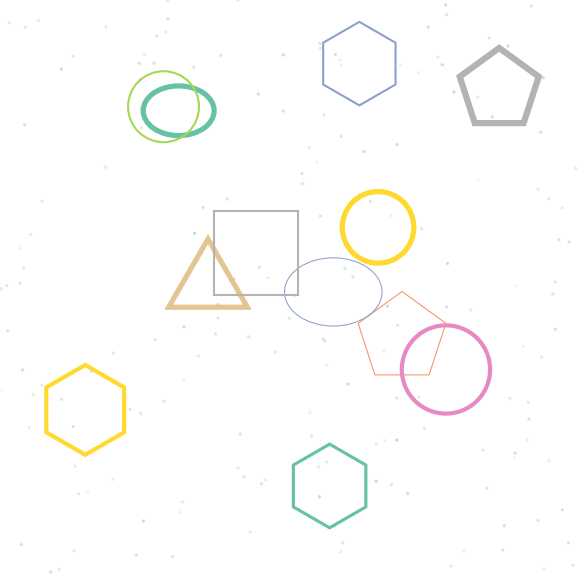[{"shape": "oval", "thickness": 2.5, "radius": 0.31, "center": [0.309, 0.807]}, {"shape": "hexagon", "thickness": 1.5, "radius": 0.36, "center": [0.571, 0.158]}, {"shape": "pentagon", "thickness": 0.5, "radius": 0.4, "center": [0.696, 0.415]}, {"shape": "oval", "thickness": 0.5, "radius": 0.42, "center": [0.577, 0.494]}, {"shape": "hexagon", "thickness": 1, "radius": 0.36, "center": [0.622, 0.889]}, {"shape": "circle", "thickness": 2, "radius": 0.38, "center": [0.772, 0.359]}, {"shape": "circle", "thickness": 1, "radius": 0.31, "center": [0.283, 0.814]}, {"shape": "circle", "thickness": 2.5, "radius": 0.31, "center": [0.655, 0.605]}, {"shape": "hexagon", "thickness": 2, "radius": 0.39, "center": [0.148, 0.289]}, {"shape": "triangle", "thickness": 2.5, "radius": 0.39, "center": [0.36, 0.507]}, {"shape": "square", "thickness": 1, "radius": 0.36, "center": [0.443, 0.561]}, {"shape": "pentagon", "thickness": 3, "radius": 0.36, "center": [0.864, 0.844]}]